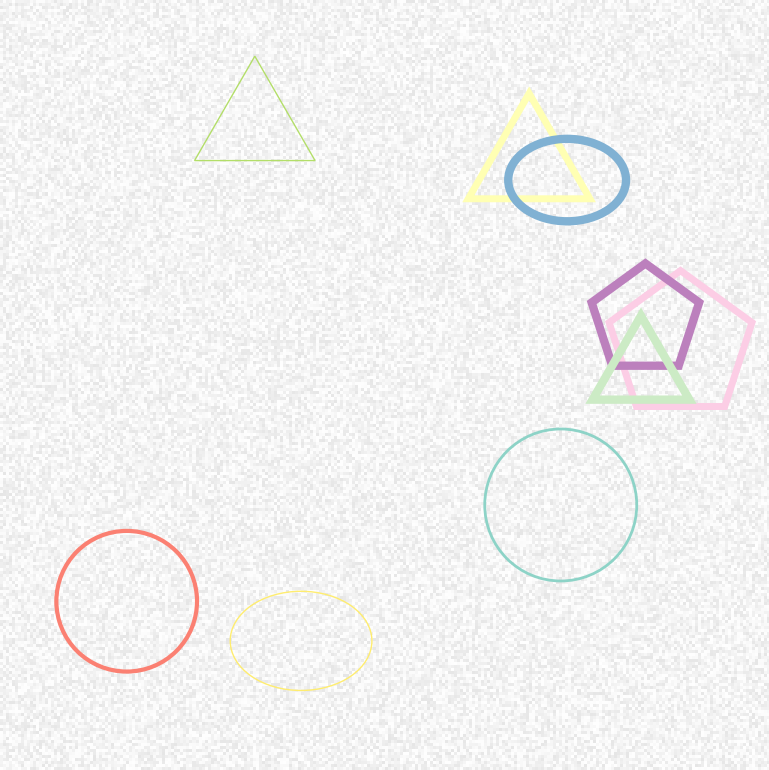[{"shape": "circle", "thickness": 1, "radius": 0.49, "center": [0.728, 0.344]}, {"shape": "triangle", "thickness": 2.5, "radius": 0.46, "center": [0.687, 0.787]}, {"shape": "circle", "thickness": 1.5, "radius": 0.46, "center": [0.165, 0.219]}, {"shape": "oval", "thickness": 3, "radius": 0.38, "center": [0.737, 0.766]}, {"shape": "triangle", "thickness": 0.5, "radius": 0.45, "center": [0.331, 0.837]}, {"shape": "pentagon", "thickness": 2.5, "radius": 0.49, "center": [0.884, 0.551]}, {"shape": "pentagon", "thickness": 3, "radius": 0.37, "center": [0.838, 0.584]}, {"shape": "triangle", "thickness": 3, "radius": 0.36, "center": [0.832, 0.517]}, {"shape": "oval", "thickness": 0.5, "radius": 0.46, "center": [0.391, 0.168]}]